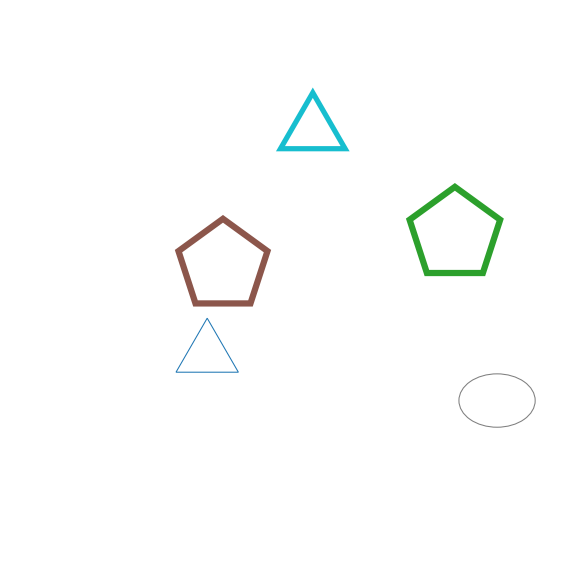[{"shape": "triangle", "thickness": 0.5, "radius": 0.31, "center": [0.359, 0.386]}, {"shape": "pentagon", "thickness": 3, "radius": 0.41, "center": [0.788, 0.593]}, {"shape": "pentagon", "thickness": 3, "radius": 0.41, "center": [0.386, 0.539]}, {"shape": "oval", "thickness": 0.5, "radius": 0.33, "center": [0.861, 0.306]}, {"shape": "triangle", "thickness": 2.5, "radius": 0.32, "center": [0.542, 0.774]}]